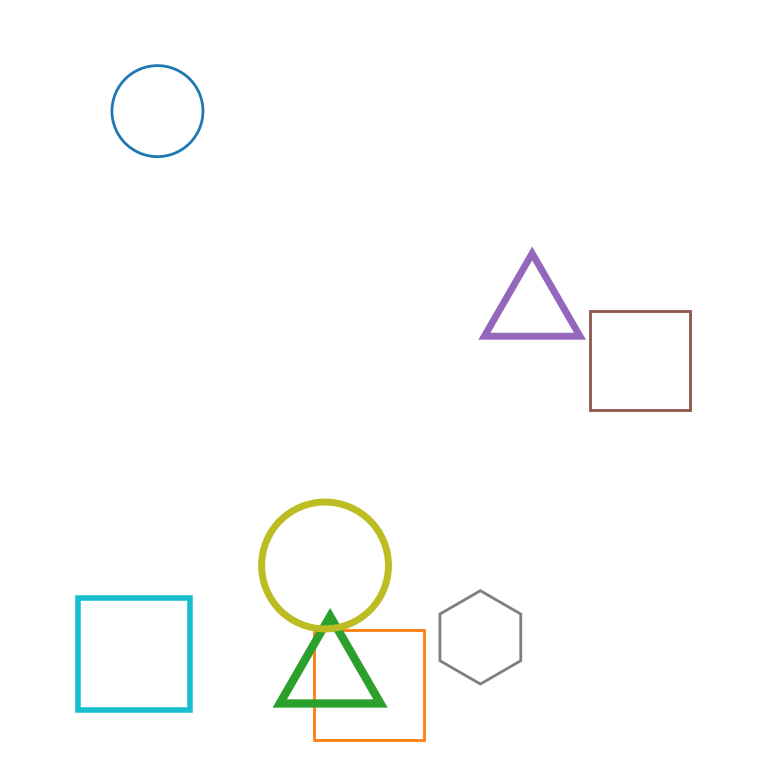[{"shape": "circle", "thickness": 1, "radius": 0.3, "center": [0.204, 0.856]}, {"shape": "square", "thickness": 1, "radius": 0.36, "center": [0.479, 0.11]}, {"shape": "triangle", "thickness": 3, "radius": 0.38, "center": [0.429, 0.124]}, {"shape": "triangle", "thickness": 2.5, "radius": 0.36, "center": [0.691, 0.599]}, {"shape": "square", "thickness": 1, "radius": 0.32, "center": [0.831, 0.532]}, {"shape": "hexagon", "thickness": 1, "radius": 0.3, "center": [0.624, 0.172]}, {"shape": "circle", "thickness": 2.5, "radius": 0.41, "center": [0.422, 0.266]}, {"shape": "square", "thickness": 2, "radius": 0.36, "center": [0.174, 0.151]}]